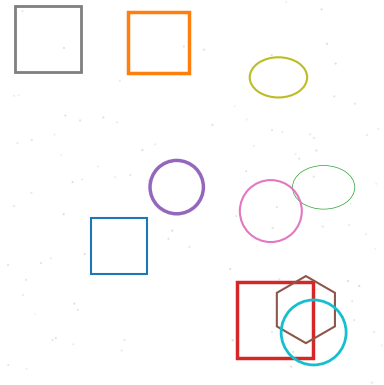[{"shape": "square", "thickness": 1.5, "radius": 0.37, "center": [0.31, 0.362]}, {"shape": "square", "thickness": 2.5, "radius": 0.39, "center": [0.411, 0.889]}, {"shape": "oval", "thickness": 0.5, "radius": 0.4, "center": [0.841, 0.513]}, {"shape": "square", "thickness": 2.5, "radius": 0.49, "center": [0.714, 0.168]}, {"shape": "circle", "thickness": 2.5, "radius": 0.35, "center": [0.459, 0.514]}, {"shape": "hexagon", "thickness": 1.5, "radius": 0.44, "center": [0.795, 0.196]}, {"shape": "circle", "thickness": 1.5, "radius": 0.4, "center": [0.703, 0.452]}, {"shape": "square", "thickness": 2, "radius": 0.43, "center": [0.124, 0.898]}, {"shape": "oval", "thickness": 1.5, "radius": 0.37, "center": [0.723, 0.799]}, {"shape": "circle", "thickness": 2, "radius": 0.42, "center": [0.815, 0.136]}]